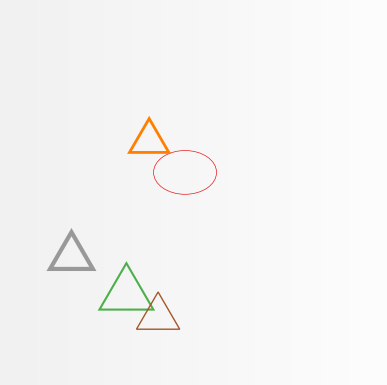[{"shape": "oval", "thickness": 0.5, "radius": 0.41, "center": [0.478, 0.552]}, {"shape": "triangle", "thickness": 1.5, "radius": 0.4, "center": [0.326, 0.236]}, {"shape": "triangle", "thickness": 2, "radius": 0.29, "center": [0.385, 0.633]}, {"shape": "triangle", "thickness": 1, "radius": 0.32, "center": [0.408, 0.177]}, {"shape": "triangle", "thickness": 3, "radius": 0.32, "center": [0.184, 0.333]}]